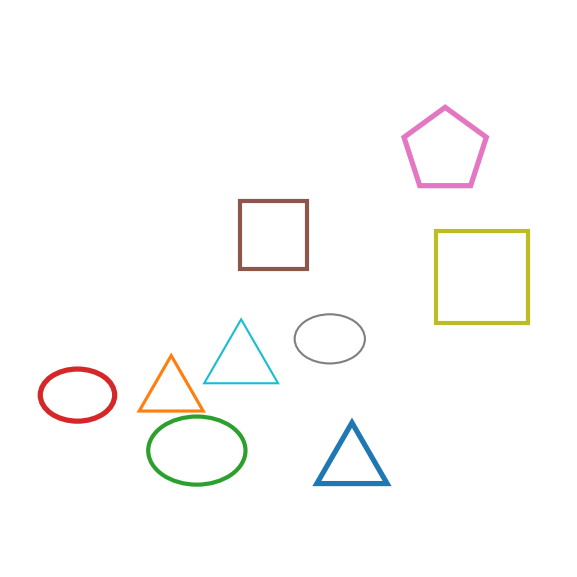[{"shape": "triangle", "thickness": 2.5, "radius": 0.35, "center": [0.609, 0.197]}, {"shape": "triangle", "thickness": 1.5, "radius": 0.32, "center": [0.296, 0.319]}, {"shape": "oval", "thickness": 2, "radius": 0.42, "center": [0.341, 0.219]}, {"shape": "oval", "thickness": 2.5, "radius": 0.32, "center": [0.134, 0.315]}, {"shape": "square", "thickness": 2, "radius": 0.29, "center": [0.474, 0.592]}, {"shape": "pentagon", "thickness": 2.5, "radius": 0.37, "center": [0.771, 0.738]}, {"shape": "oval", "thickness": 1, "radius": 0.3, "center": [0.571, 0.412]}, {"shape": "square", "thickness": 2, "radius": 0.4, "center": [0.835, 0.519]}, {"shape": "triangle", "thickness": 1, "radius": 0.37, "center": [0.418, 0.372]}]